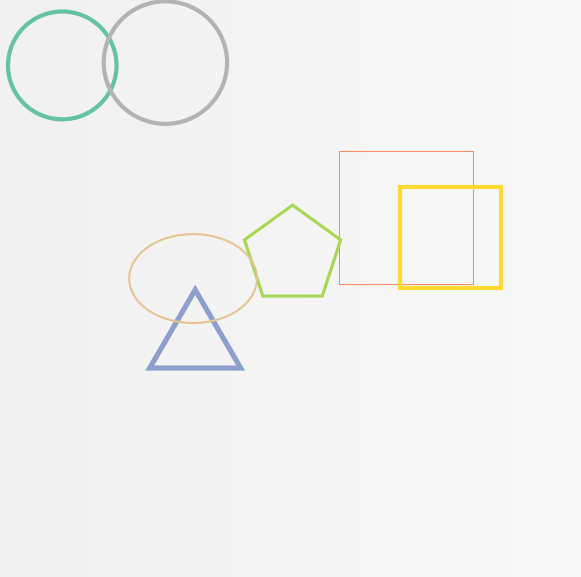[{"shape": "circle", "thickness": 2, "radius": 0.47, "center": [0.107, 0.886]}, {"shape": "square", "thickness": 0.5, "radius": 0.57, "center": [0.699, 0.623]}, {"shape": "triangle", "thickness": 2.5, "radius": 0.45, "center": [0.336, 0.407]}, {"shape": "pentagon", "thickness": 1.5, "radius": 0.44, "center": [0.503, 0.557]}, {"shape": "square", "thickness": 2, "radius": 0.44, "center": [0.775, 0.587]}, {"shape": "oval", "thickness": 1, "radius": 0.55, "center": [0.332, 0.517]}, {"shape": "circle", "thickness": 2, "radius": 0.53, "center": [0.285, 0.891]}]